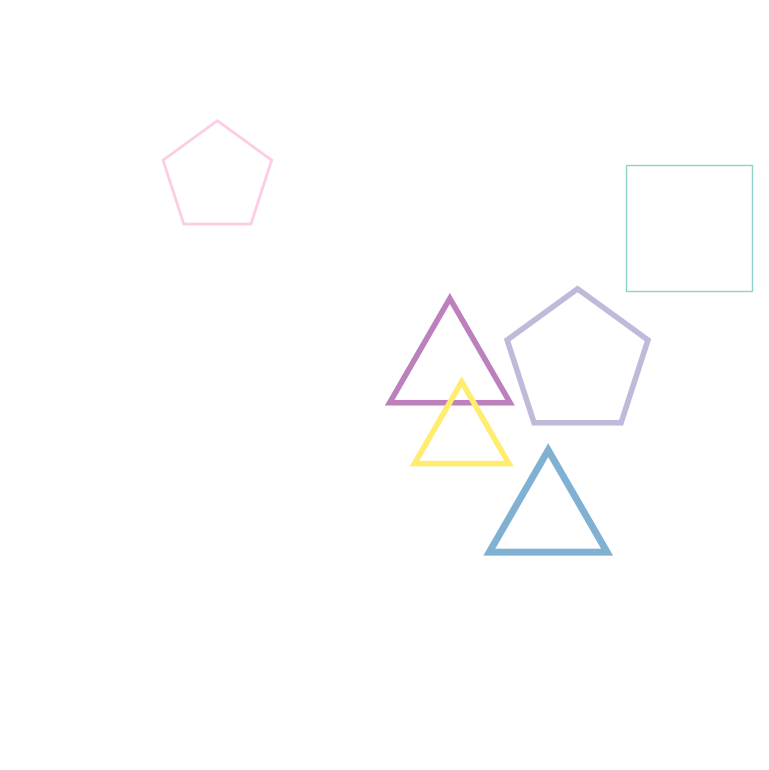[{"shape": "square", "thickness": 0.5, "radius": 0.41, "center": [0.895, 0.704]}, {"shape": "pentagon", "thickness": 2, "radius": 0.48, "center": [0.75, 0.529]}, {"shape": "triangle", "thickness": 2.5, "radius": 0.44, "center": [0.712, 0.327]}, {"shape": "pentagon", "thickness": 1, "radius": 0.37, "center": [0.282, 0.769]}, {"shape": "triangle", "thickness": 2, "radius": 0.45, "center": [0.584, 0.522]}, {"shape": "triangle", "thickness": 2, "radius": 0.35, "center": [0.6, 0.433]}]